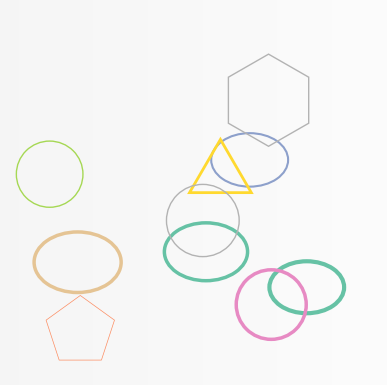[{"shape": "oval", "thickness": 3, "radius": 0.48, "center": [0.792, 0.254]}, {"shape": "oval", "thickness": 2.5, "radius": 0.54, "center": [0.532, 0.346]}, {"shape": "pentagon", "thickness": 0.5, "radius": 0.46, "center": [0.207, 0.14]}, {"shape": "oval", "thickness": 1.5, "radius": 0.5, "center": [0.644, 0.585]}, {"shape": "circle", "thickness": 2.5, "radius": 0.45, "center": [0.7, 0.209]}, {"shape": "circle", "thickness": 1, "radius": 0.43, "center": [0.128, 0.548]}, {"shape": "triangle", "thickness": 2, "radius": 0.46, "center": [0.569, 0.546]}, {"shape": "oval", "thickness": 2.5, "radius": 0.56, "center": [0.2, 0.319]}, {"shape": "hexagon", "thickness": 1, "radius": 0.6, "center": [0.693, 0.74]}, {"shape": "circle", "thickness": 1, "radius": 0.47, "center": [0.523, 0.427]}]